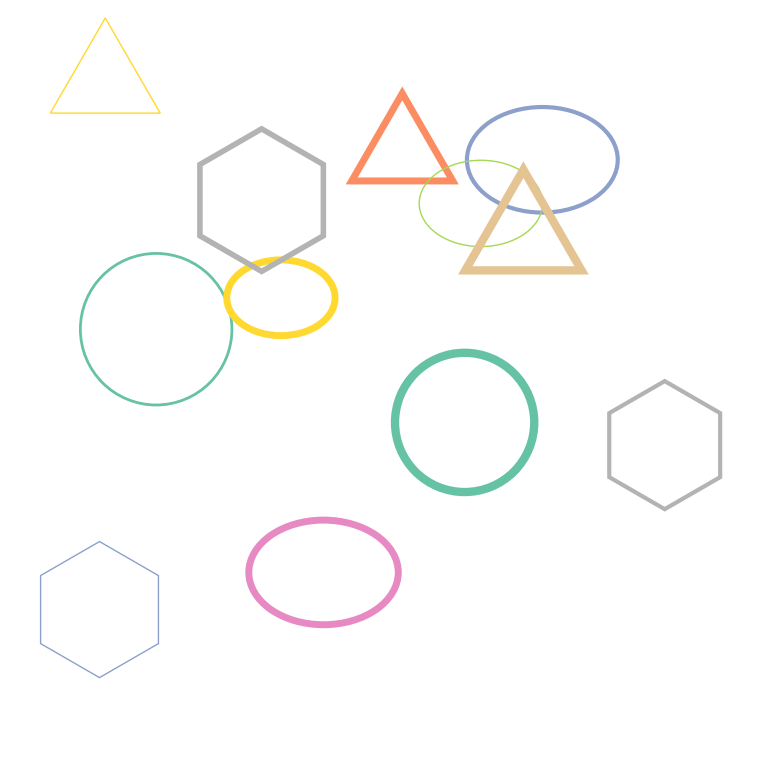[{"shape": "circle", "thickness": 1, "radius": 0.49, "center": [0.203, 0.572]}, {"shape": "circle", "thickness": 3, "radius": 0.45, "center": [0.603, 0.451]}, {"shape": "triangle", "thickness": 2.5, "radius": 0.38, "center": [0.522, 0.803]}, {"shape": "hexagon", "thickness": 0.5, "radius": 0.44, "center": [0.129, 0.208]}, {"shape": "oval", "thickness": 1.5, "radius": 0.49, "center": [0.704, 0.792]}, {"shape": "oval", "thickness": 2.5, "radius": 0.49, "center": [0.42, 0.257]}, {"shape": "oval", "thickness": 0.5, "radius": 0.4, "center": [0.624, 0.736]}, {"shape": "triangle", "thickness": 0.5, "radius": 0.41, "center": [0.137, 0.894]}, {"shape": "oval", "thickness": 2.5, "radius": 0.35, "center": [0.365, 0.613]}, {"shape": "triangle", "thickness": 3, "radius": 0.44, "center": [0.68, 0.692]}, {"shape": "hexagon", "thickness": 1.5, "radius": 0.42, "center": [0.863, 0.422]}, {"shape": "hexagon", "thickness": 2, "radius": 0.46, "center": [0.34, 0.74]}]